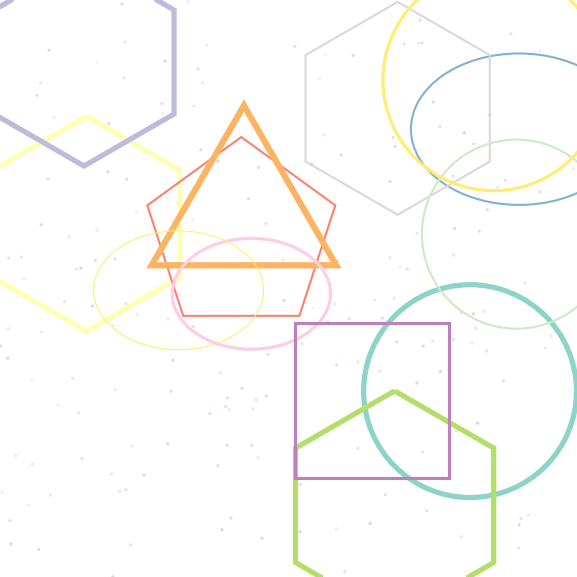[{"shape": "circle", "thickness": 2.5, "radius": 0.92, "center": [0.814, 0.322]}, {"shape": "hexagon", "thickness": 2.5, "radius": 0.93, "center": [0.15, 0.612]}, {"shape": "hexagon", "thickness": 2.5, "radius": 0.9, "center": [0.145, 0.892]}, {"shape": "pentagon", "thickness": 1, "radius": 0.86, "center": [0.418, 0.591]}, {"shape": "oval", "thickness": 1, "radius": 0.94, "center": [0.899, 0.775]}, {"shape": "triangle", "thickness": 3, "radius": 0.92, "center": [0.422, 0.632]}, {"shape": "hexagon", "thickness": 2.5, "radius": 0.99, "center": [0.683, 0.124]}, {"shape": "oval", "thickness": 1.5, "radius": 0.68, "center": [0.435, 0.49]}, {"shape": "hexagon", "thickness": 1, "radius": 0.92, "center": [0.689, 0.812]}, {"shape": "square", "thickness": 1.5, "radius": 0.67, "center": [0.644, 0.305]}, {"shape": "circle", "thickness": 1, "radius": 0.82, "center": [0.894, 0.594]}, {"shape": "oval", "thickness": 0.5, "radius": 0.74, "center": [0.309, 0.496]}, {"shape": "circle", "thickness": 1.5, "radius": 0.96, "center": [0.855, 0.861]}]